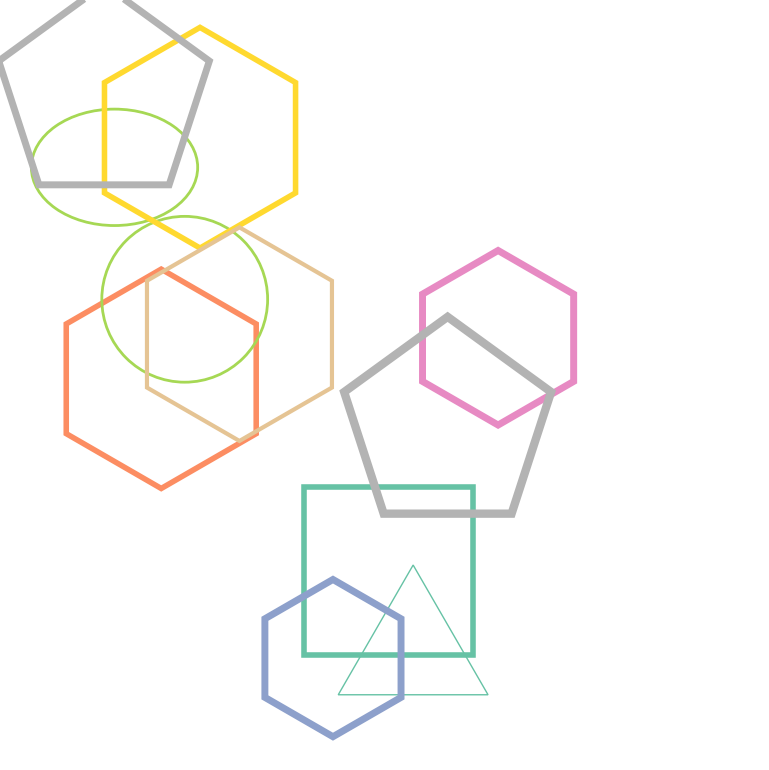[{"shape": "square", "thickness": 2, "radius": 0.55, "center": [0.505, 0.258]}, {"shape": "triangle", "thickness": 0.5, "radius": 0.56, "center": [0.537, 0.154]}, {"shape": "hexagon", "thickness": 2, "radius": 0.71, "center": [0.209, 0.508]}, {"shape": "hexagon", "thickness": 2.5, "radius": 0.51, "center": [0.432, 0.145]}, {"shape": "hexagon", "thickness": 2.5, "radius": 0.57, "center": [0.647, 0.561]}, {"shape": "circle", "thickness": 1, "radius": 0.54, "center": [0.24, 0.611]}, {"shape": "oval", "thickness": 1, "radius": 0.54, "center": [0.149, 0.783]}, {"shape": "hexagon", "thickness": 2, "radius": 0.72, "center": [0.26, 0.821]}, {"shape": "hexagon", "thickness": 1.5, "radius": 0.69, "center": [0.311, 0.566]}, {"shape": "pentagon", "thickness": 3, "radius": 0.71, "center": [0.581, 0.447]}, {"shape": "pentagon", "thickness": 2.5, "radius": 0.72, "center": [0.135, 0.876]}]